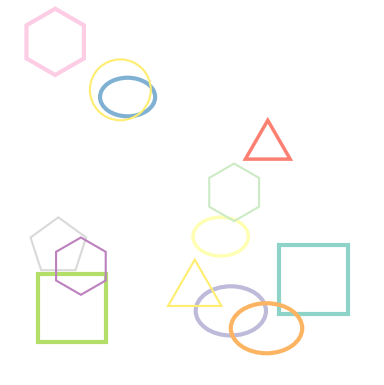[{"shape": "square", "thickness": 3, "radius": 0.45, "center": [0.815, 0.275]}, {"shape": "oval", "thickness": 2.5, "radius": 0.36, "center": [0.573, 0.385]}, {"shape": "oval", "thickness": 3, "radius": 0.46, "center": [0.6, 0.192]}, {"shape": "triangle", "thickness": 2.5, "radius": 0.34, "center": [0.695, 0.62]}, {"shape": "oval", "thickness": 3, "radius": 0.36, "center": [0.331, 0.748]}, {"shape": "oval", "thickness": 3, "radius": 0.46, "center": [0.692, 0.147]}, {"shape": "square", "thickness": 3, "radius": 0.44, "center": [0.186, 0.199]}, {"shape": "hexagon", "thickness": 3, "radius": 0.43, "center": [0.143, 0.891]}, {"shape": "pentagon", "thickness": 1.5, "radius": 0.38, "center": [0.151, 0.36]}, {"shape": "hexagon", "thickness": 1.5, "radius": 0.37, "center": [0.21, 0.309]}, {"shape": "hexagon", "thickness": 1.5, "radius": 0.37, "center": [0.608, 0.5]}, {"shape": "triangle", "thickness": 1.5, "radius": 0.4, "center": [0.506, 0.245]}, {"shape": "circle", "thickness": 1.5, "radius": 0.4, "center": [0.313, 0.767]}]